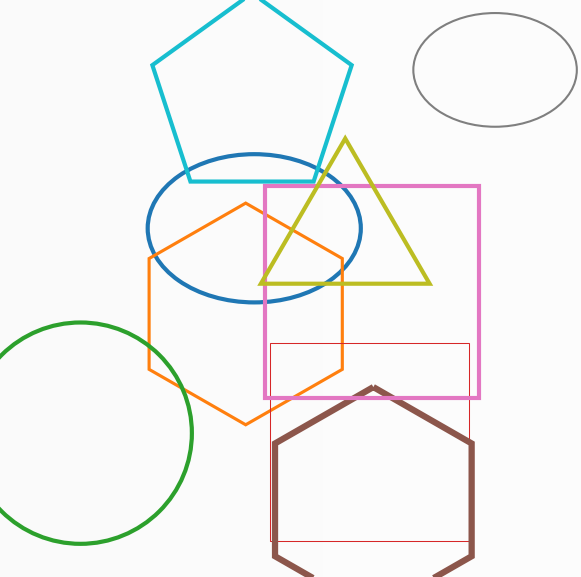[{"shape": "oval", "thickness": 2, "radius": 0.92, "center": [0.437, 0.604]}, {"shape": "hexagon", "thickness": 1.5, "radius": 0.96, "center": [0.423, 0.456]}, {"shape": "circle", "thickness": 2, "radius": 0.96, "center": [0.138, 0.249]}, {"shape": "square", "thickness": 0.5, "radius": 0.86, "center": [0.636, 0.234]}, {"shape": "hexagon", "thickness": 3, "radius": 0.98, "center": [0.642, 0.134]}, {"shape": "square", "thickness": 2, "radius": 0.92, "center": [0.639, 0.494]}, {"shape": "oval", "thickness": 1, "radius": 0.7, "center": [0.852, 0.878]}, {"shape": "triangle", "thickness": 2, "radius": 0.84, "center": [0.594, 0.592]}, {"shape": "pentagon", "thickness": 2, "radius": 0.9, "center": [0.434, 0.831]}]